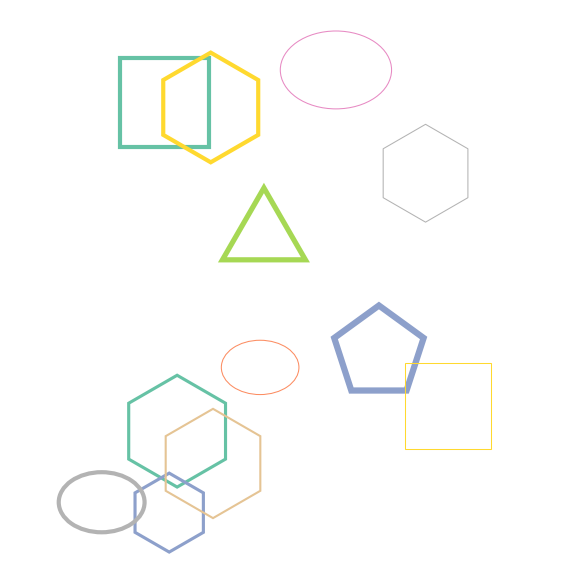[{"shape": "square", "thickness": 2, "radius": 0.39, "center": [0.285, 0.822]}, {"shape": "hexagon", "thickness": 1.5, "radius": 0.48, "center": [0.307, 0.253]}, {"shape": "oval", "thickness": 0.5, "radius": 0.34, "center": [0.45, 0.363]}, {"shape": "pentagon", "thickness": 3, "radius": 0.41, "center": [0.656, 0.389]}, {"shape": "hexagon", "thickness": 1.5, "radius": 0.34, "center": [0.293, 0.112]}, {"shape": "oval", "thickness": 0.5, "radius": 0.48, "center": [0.582, 0.878]}, {"shape": "triangle", "thickness": 2.5, "radius": 0.41, "center": [0.457, 0.591]}, {"shape": "square", "thickness": 0.5, "radius": 0.37, "center": [0.775, 0.297]}, {"shape": "hexagon", "thickness": 2, "radius": 0.47, "center": [0.365, 0.813]}, {"shape": "hexagon", "thickness": 1, "radius": 0.47, "center": [0.369, 0.197]}, {"shape": "hexagon", "thickness": 0.5, "radius": 0.42, "center": [0.737, 0.699]}, {"shape": "oval", "thickness": 2, "radius": 0.37, "center": [0.176, 0.129]}]